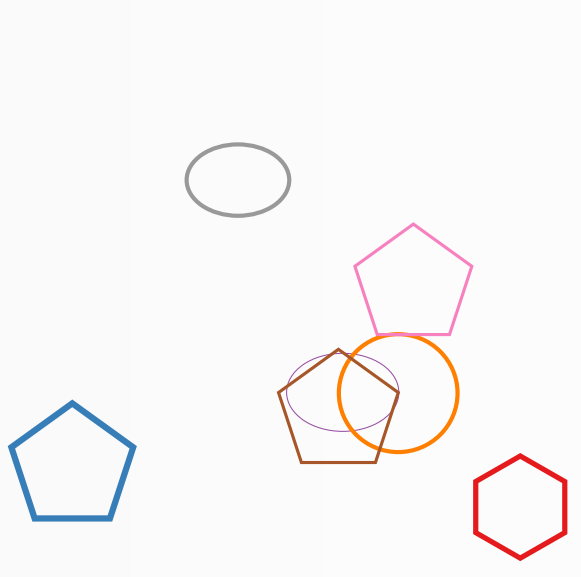[{"shape": "hexagon", "thickness": 2.5, "radius": 0.44, "center": [0.895, 0.121]}, {"shape": "pentagon", "thickness": 3, "radius": 0.55, "center": [0.124, 0.191]}, {"shape": "oval", "thickness": 0.5, "radius": 0.48, "center": [0.59, 0.32]}, {"shape": "circle", "thickness": 2, "radius": 0.51, "center": [0.685, 0.318]}, {"shape": "pentagon", "thickness": 1.5, "radius": 0.54, "center": [0.582, 0.286]}, {"shape": "pentagon", "thickness": 1.5, "radius": 0.53, "center": [0.711, 0.505]}, {"shape": "oval", "thickness": 2, "radius": 0.44, "center": [0.409, 0.687]}]